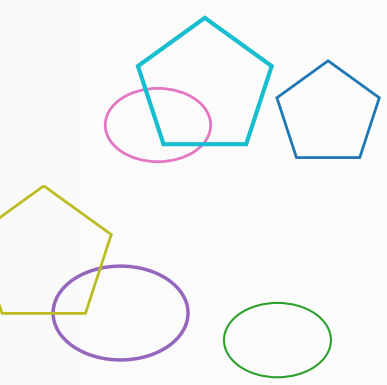[{"shape": "pentagon", "thickness": 2, "radius": 0.69, "center": [0.847, 0.703]}, {"shape": "oval", "thickness": 1.5, "radius": 0.69, "center": [0.716, 0.117]}, {"shape": "oval", "thickness": 2.5, "radius": 0.87, "center": [0.311, 0.187]}, {"shape": "oval", "thickness": 2, "radius": 0.68, "center": [0.408, 0.675]}, {"shape": "pentagon", "thickness": 2, "radius": 0.92, "center": [0.113, 0.334]}, {"shape": "pentagon", "thickness": 3, "radius": 0.91, "center": [0.529, 0.772]}]